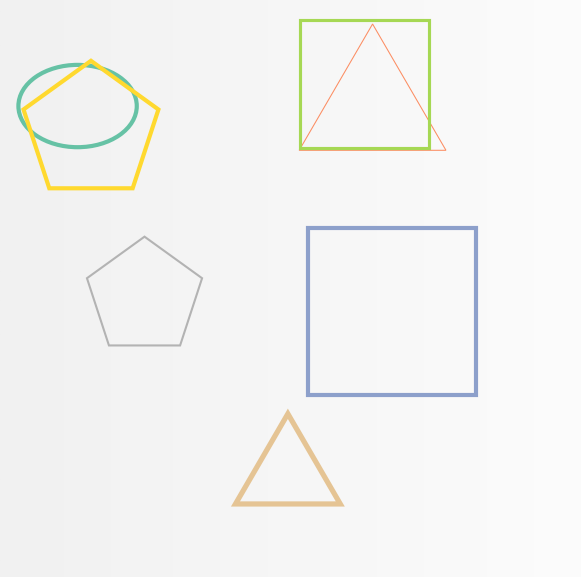[{"shape": "oval", "thickness": 2, "radius": 0.51, "center": [0.133, 0.816]}, {"shape": "triangle", "thickness": 0.5, "radius": 0.73, "center": [0.641, 0.812]}, {"shape": "square", "thickness": 2, "radius": 0.72, "center": [0.674, 0.46]}, {"shape": "square", "thickness": 1.5, "radius": 0.55, "center": [0.627, 0.854]}, {"shape": "pentagon", "thickness": 2, "radius": 0.61, "center": [0.157, 0.772]}, {"shape": "triangle", "thickness": 2.5, "radius": 0.52, "center": [0.495, 0.179]}, {"shape": "pentagon", "thickness": 1, "radius": 0.52, "center": [0.249, 0.485]}]